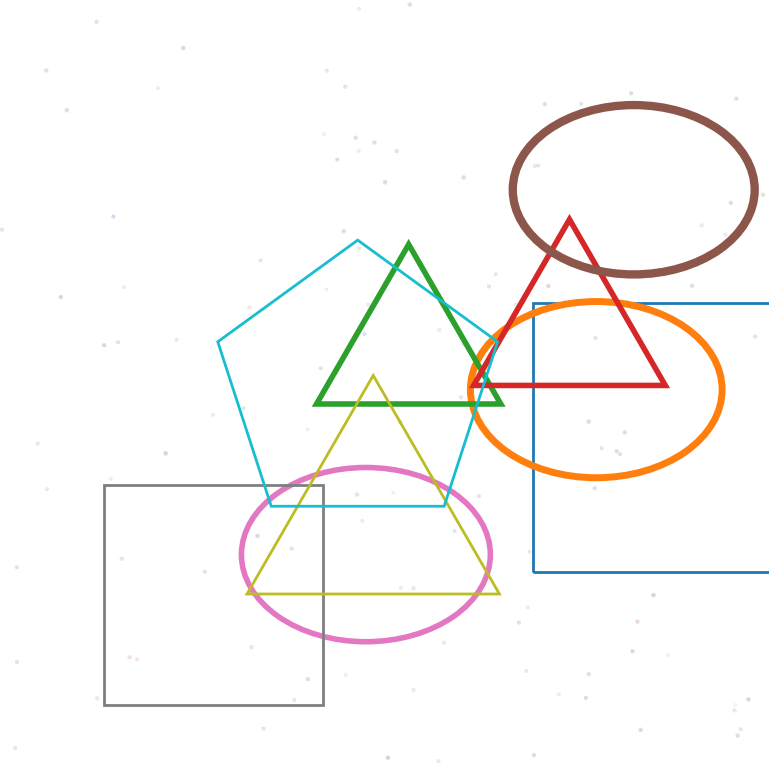[{"shape": "square", "thickness": 1, "radius": 0.87, "center": [0.866, 0.432]}, {"shape": "oval", "thickness": 2.5, "radius": 0.82, "center": [0.774, 0.494]}, {"shape": "triangle", "thickness": 2, "radius": 0.69, "center": [0.531, 0.544]}, {"shape": "triangle", "thickness": 2, "radius": 0.72, "center": [0.74, 0.571]}, {"shape": "oval", "thickness": 3, "radius": 0.79, "center": [0.823, 0.754]}, {"shape": "oval", "thickness": 2, "radius": 0.81, "center": [0.475, 0.28]}, {"shape": "square", "thickness": 1, "radius": 0.71, "center": [0.277, 0.227]}, {"shape": "triangle", "thickness": 1, "radius": 0.95, "center": [0.485, 0.323]}, {"shape": "pentagon", "thickness": 1, "radius": 0.96, "center": [0.465, 0.497]}]